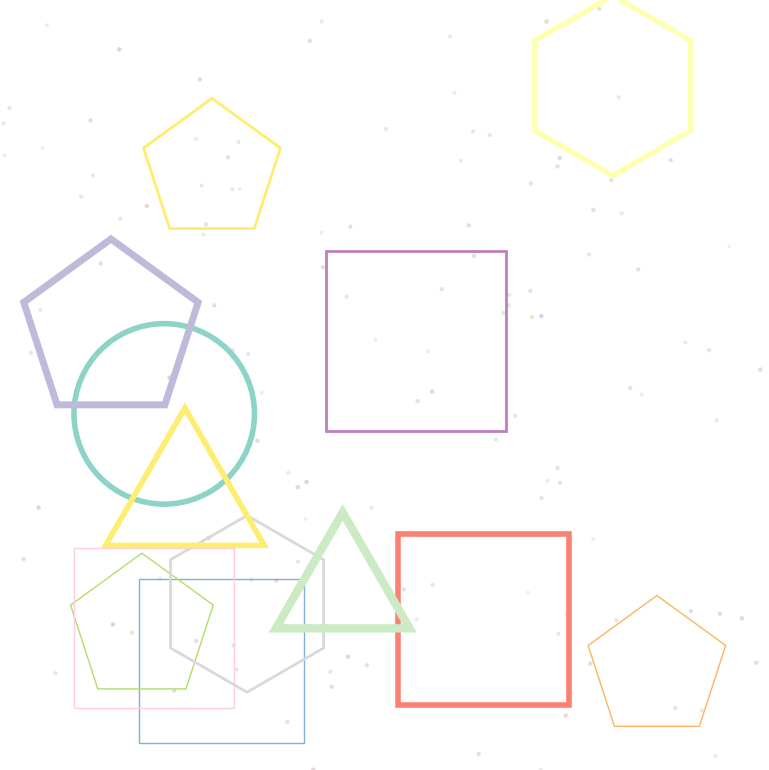[{"shape": "circle", "thickness": 2, "radius": 0.59, "center": [0.213, 0.462]}, {"shape": "hexagon", "thickness": 2, "radius": 0.58, "center": [0.796, 0.889]}, {"shape": "pentagon", "thickness": 2.5, "radius": 0.6, "center": [0.144, 0.571]}, {"shape": "square", "thickness": 2, "radius": 0.55, "center": [0.628, 0.195]}, {"shape": "square", "thickness": 0.5, "radius": 0.53, "center": [0.287, 0.141]}, {"shape": "pentagon", "thickness": 0.5, "radius": 0.47, "center": [0.853, 0.133]}, {"shape": "pentagon", "thickness": 0.5, "radius": 0.49, "center": [0.184, 0.184]}, {"shape": "square", "thickness": 0.5, "radius": 0.52, "center": [0.2, 0.185]}, {"shape": "hexagon", "thickness": 1, "radius": 0.57, "center": [0.321, 0.216]}, {"shape": "square", "thickness": 1, "radius": 0.58, "center": [0.54, 0.557]}, {"shape": "triangle", "thickness": 3, "radius": 0.5, "center": [0.445, 0.234]}, {"shape": "pentagon", "thickness": 1, "radius": 0.47, "center": [0.275, 0.779]}, {"shape": "triangle", "thickness": 2, "radius": 0.6, "center": [0.24, 0.351]}]